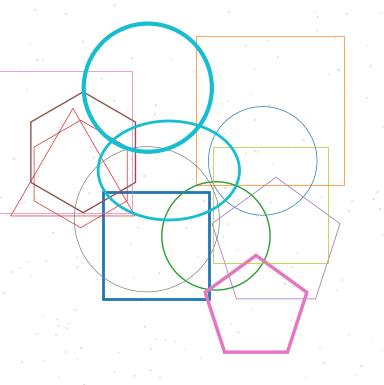[{"shape": "circle", "thickness": 0.5, "radius": 0.71, "center": [0.682, 0.582]}, {"shape": "square", "thickness": 2, "radius": 0.69, "center": [0.405, 0.363]}, {"shape": "square", "thickness": 0.5, "radius": 0.96, "center": [0.701, 0.713]}, {"shape": "circle", "thickness": 1, "radius": 0.7, "center": [0.561, 0.387]}, {"shape": "triangle", "thickness": 0.5, "radius": 0.93, "center": [0.189, 0.532]}, {"shape": "hexagon", "thickness": 0.5, "radius": 0.7, "center": [0.209, 0.548]}, {"shape": "pentagon", "thickness": 0.5, "radius": 0.87, "center": [0.717, 0.365]}, {"shape": "hexagon", "thickness": 1, "radius": 0.78, "center": [0.216, 0.605]}, {"shape": "square", "thickness": 0.5, "radius": 0.93, "center": [0.159, 0.631]}, {"shape": "pentagon", "thickness": 2.5, "radius": 0.69, "center": [0.665, 0.198]}, {"shape": "circle", "thickness": 0.5, "radius": 0.94, "center": [0.382, 0.431]}, {"shape": "square", "thickness": 0.5, "radius": 0.75, "center": [0.703, 0.467]}, {"shape": "circle", "thickness": 3, "radius": 0.83, "center": [0.384, 0.772]}, {"shape": "oval", "thickness": 2, "radius": 0.92, "center": [0.439, 0.557]}]